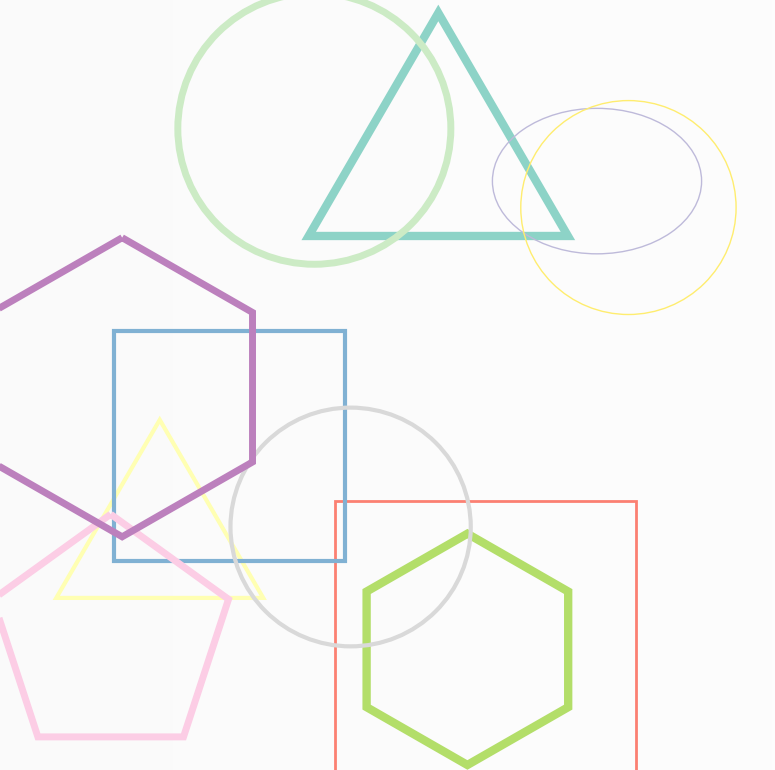[{"shape": "triangle", "thickness": 3, "radius": 0.97, "center": [0.566, 0.79]}, {"shape": "triangle", "thickness": 1.5, "radius": 0.77, "center": [0.206, 0.301]}, {"shape": "oval", "thickness": 0.5, "radius": 0.67, "center": [0.77, 0.765]}, {"shape": "square", "thickness": 1, "radius": 0.97, "center": [0.627, 0.155]}, {"shape": "square", "thickness": 1.5, "radius": 0.75, "center": [0.297, 0.421]}, {"shape": "hexagon", "thickness": 3, "radius": 0.75, "center": [0.603, 0.157]}, {"shape": "pentagon", "thickness": 2.5, "radius": 0.8, "center": [0.143, 0.172]}, {"shape": "circle", "thickness": 1.5, "radius": 0.78, "center": [0.452, 0.316]}, {"shape": "hexagon", "thickness": 2.5, "radius": 0.97, "center": [0.158, 0.497]}, {"shape": "circle", "thickness": 2.5, "radius": 0.88, "center": [0.406, 0.833]}, {"shape": "circle", "thickness": 0.5, "radius": 0.69, "center": [0.811, 0.73]}]